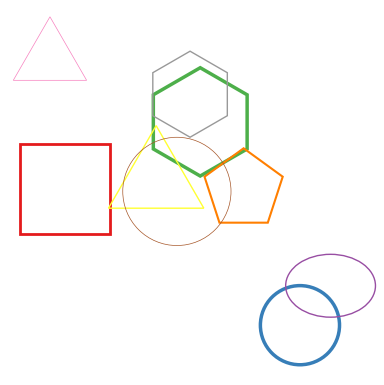[{"shape": "square", "thickness": 2, "radius": 0.59, "center": [0.17, 0.509]}, {"shape": "circle", "thickness": 2.5, "radius": 0.51, "center": [0.779, 0.155]}, {"shape": "hexagon", "thickness": 2.5, "radius": 0.7, "center": [0.52, 0.683]}, {"shape": "oval", "thickness": 1, "radius": 0.58, "center": [0.859, 0.258]}, {"shape": "pentagon", "thickness": 1.5, "radius": 0.53, "center": [0.633, 0.508]}, {"shape": "triangle", "thickness": 1, "radius": 0.71, "center": [0.406, 0.531]}, {"shape": "circle", "thickness": 0.5, "radius": 0.7, "center": [0.459, 0.503]}, {"shape": "triangle", "thickness": 0.5, "radius": 0.55, "center": [0.13, 0.846]}, {"shape": "hexagon", "thickness": 1, "radius": 0.56, "center": [0.494, 0.755]}]